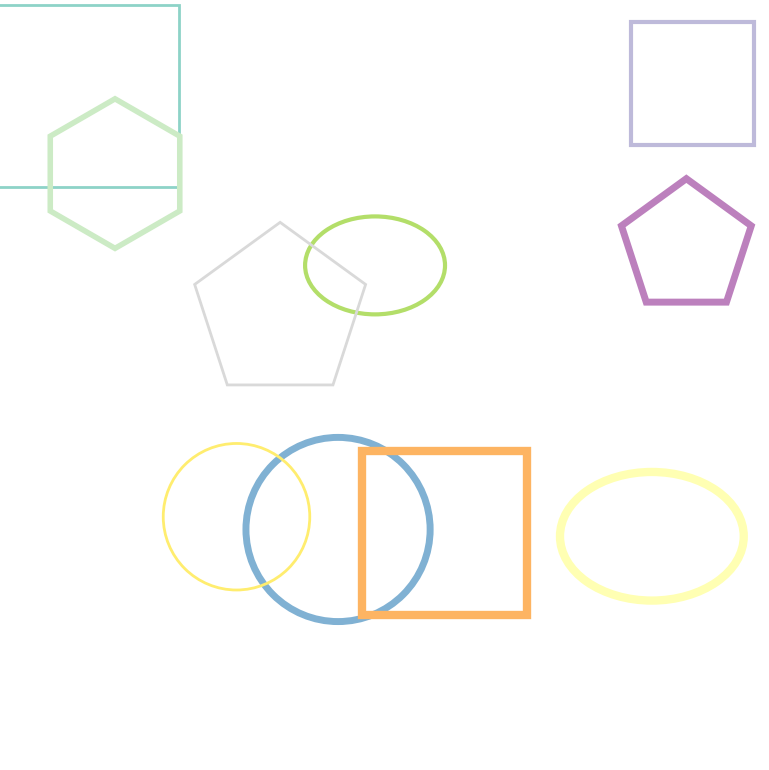[{"shape": "square", "thickness": 1, "radius": 0.59, "center": [0.114, 0.875]}, {"shape": "oval", "thickness": 3, "radius": 0.6, "center": [0.847, 0.304]}, {"shape": "square", "thickness": 1.5, "radius": 0.4, "center": [0.9, 0.891]}, {"shape": "circle", "thickness": 2.5, "radius": 0.6, "center": [0.439, 0.312]}, {"shape": "square", "thickness": 3, "radius": 0.53, "center": [0.578, 0.308]}, {"shape": "oval", "thickness": 1.5, "radius": 0.45, "center": [0.487, 0.655]}, {"shape": "pentagon", "thickness": 1, "radius": 0.58, "center": [0.364, 0.595]}, {"shape": "pentagon", "thickness": 2.5, "radius": 0.44, "center": [0.891, 0.679]}, {"shape": "hexagon", "thickness": 2, "radius": 0.49, "center": [0.149, 0.775]}, {"shape": "circle", "thickness": 1, "radius": 0.48, "center": [0.307, 0.329]}]